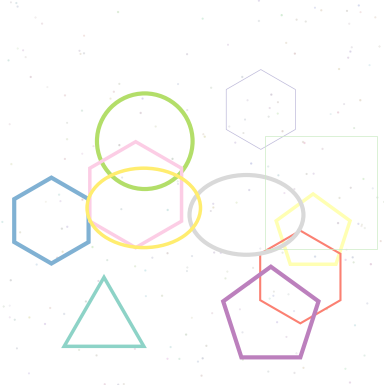[{"shape": "triangle", "thickness": 2.5, "radius": 0.6, "center": [0.27, 0.16]}, {"shape": "pentagon", "thickness": 2.5, "radius": 0.5, "center": [0.813, 0.395]}, {"shape": "hexagon", "thickness": 0.5, "radius": 0.52, "center": [0.677, 0.716]}, {"shape": "hexagon", "thickness": 1.5, "radius": 0.6, "center": [0.78, 0.281]}, {"shape": "hexagon", "thickness": 3, "radius": 0.56, "center": [0.133, 0.427]}, {"shape": "circle", "thickness": 3, "radius": 0.62, "center": [0.376, 0.633]}, {"shape": "hexagon", "thickness": 2.5, "radius": 0.69, "center": [0.352, 0.494]}, {"shape": "oval", "thickness": 3, "radius": 0.74, "center": [0.64, 0.442]}, {"shape": "pentagon", "thickness": 3, "radius": 0.65, "center": [0.704, 0.177]}, {"shape": "square", "thickness": 0.5, "radius": 0.73, "center": [0.834, 0.5]}, {"shape": "oval", "thickness": 2.5, "radius": 0.74, "center": [0.373, 0.46]}]